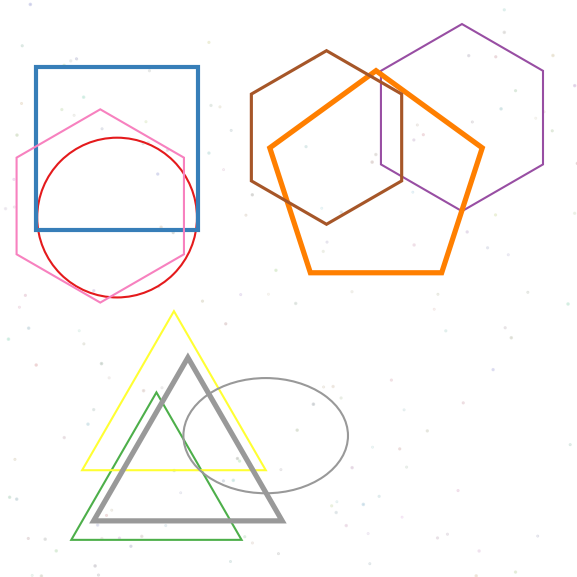[{"shape": "circle", "thickness": 1, "radius": 0.69, "center": [0.203, 0.622]}, {"shape": "square", "thickness": 2, "radius": 0.7, "center": [0.202, 0.742]}, {"shape": "triangle", "thickness": 1, "radius": 0.85, "center": [0.271, 0.149]}, {"shape": "hexagon", "thickness": 1, "radius": 0.81, "center": [0.8, 0.795]}, {"shape": "pentagon", "thickness": 2.5, "radius": 0.97, "center": [0.651, 0.683]}, {"shape": "triangle", "thickness": 1, "radius": 0.92, "center": [0.301, 0.277]}, {"shape": "hexagon", "thickness": 1.5, "radius": 0.75, "center": [0.565, 0.761]}, {"shape": "hexagon", "thickness": 1, "radius": 0.84, "center": [0.174, 0.643]}, {"shape": "oval", "thickness": 1, "radius": 0.71, "center": [0.46, 0.245]}, {"shape": "triangle", "thickness": 2.5, "radius": 0.94, "center": [0.325, 0.191]}]